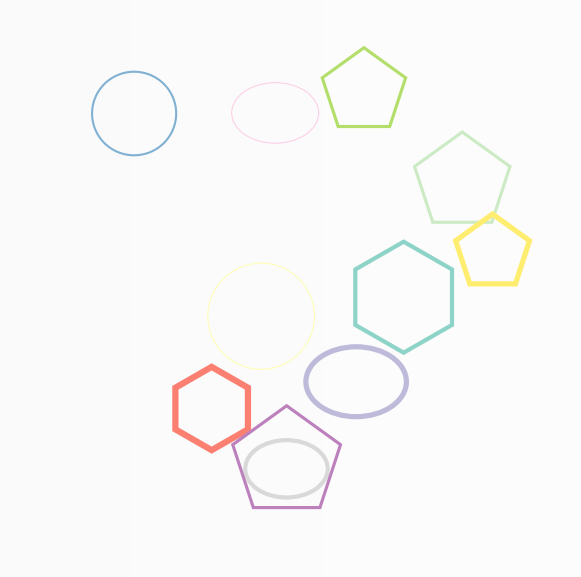[{"shape": "hexagon", "thickness": 2, "radius": 0.48, "center": [0.694, 0.485]}, {"shape": "circle", "thickness": 0.5, "radius": 0.46, "center": [0.449, 0.452]}, {"shape": "oval", "thickness": 2.5, "radius": 0.43, "center": [0.613, 0.338]}, {"shape": "hexagon", "thickness": 3, "radius": 0.36, "center": [0.364, 0.292]}, {"shape": "circle", "thickness": 1, "radius": 0.36, "center": [0.231, 0.803]}, {"shape": "pentagon", "thickness": 1.5, "radius": 0.38, "center": [0.626, 0.841]}, {"shape": "oval", "thickness": 0.5, "radius": 0.37, "center": [0.473, 0.804]}, {"shape": "oval", "thickness": 2, "radius": 0.35, "center": [0.493, 0.187]}, {"shape": "pentagon", "thickness": 1.5, "radius": 0.49, "center": [0.493, 0.199]}, {"shape": "pentagon", "thickness": 1.5, "radius": 0.43, "center": [0.795, 0.684]}, {"shape": "pentagon", "thickness": 2.5, "radius": 0.33, "center": [0.847, 0.562]}]